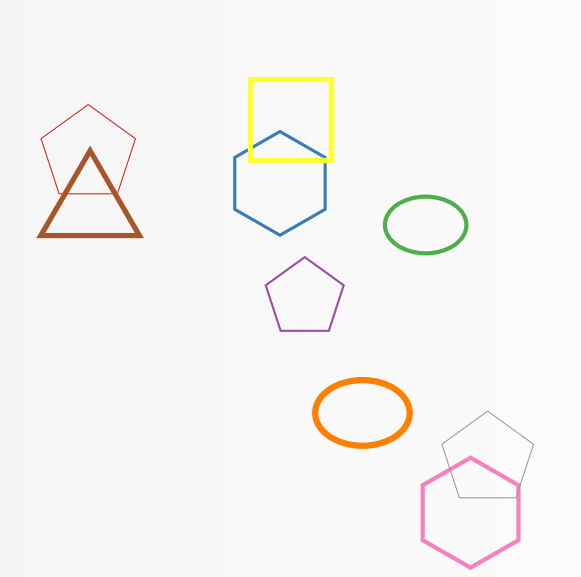[{"shape": "pentagon", "thickness": 0.5, "radius": 0.43, "center": [0.152, 0.733]}, {"shape": "hexagon", "thickness": 1.5, "radius": 0.45, "center": [0.482, 0.682]}, {"shape": "oval", "thickness": 2, "radius": 0.35, "center": [0.732, 0.61]}, {"shape": "pentagon", "thickness": 1, "radius": 0.35, "center": [0.524, 0.483]}, {"shape": "oval", "thickness": 3, "radius": 0.41, "center": [0.624, 0.284]}, {"shape": "square", "thickness": 2.5, "radius": 0.35, "center": [0.499, 0.793]}, {"shape": "triangle", "thickness": 2.5, "radius": 0.49, "center": [0.155, 0.64]}, {"shape": "hexagon", "thickness": 2, "radius": 0.48, "center": [0.81, 0.111]}, {"shape": "pentagon", "thickness": 0.5, "radius": 0.41, "center": [0.839, 0.204]}]